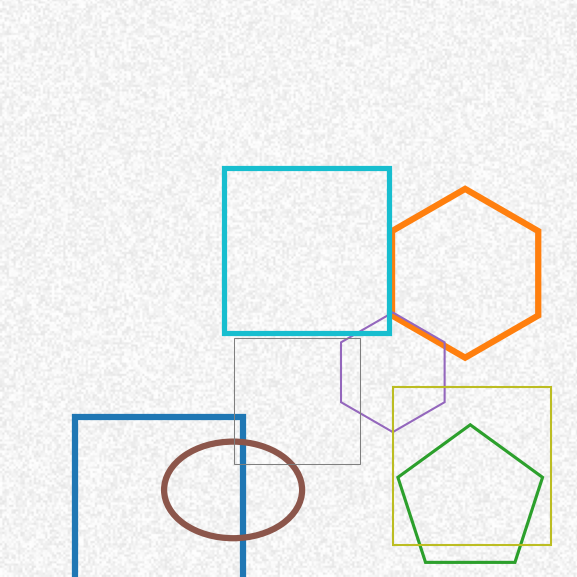[{"shape": "square", "thickness": 3, "radius": 0.73, "center": [0.276, 0.132]}, {"shape": "hexagon", "thickness": 3, "radius": 0.73, "center": [0.805, 0.526]}, {"shape": "pentagon", "thickness": 1.5, "radius": 0.66, "center": [0.814, 0.132]}, {"shape": "hexagon", "thickness": 1, "radius": 0.52, "center": [0.68, 0.355]}, {"shape": "oval", "thickness": 3, "radius": 0.6, "center": [0.404, 0.151]}, {"shape": "square", "thickness": 0.5, "radius": 0.54, "center": [0.514, 0.305]}, {"shape": "square", "thickness": 1, "radius": 0.68, "center": [0.817, 0.193]}, {"shape": "square", "thickness": 2.5, "radius": 0.71, "center": [0.531, 0.565]}]